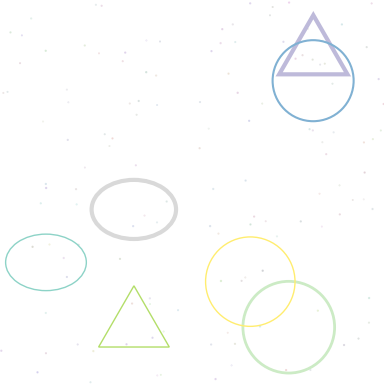[{"shape": "oval", "thickness": 1, "radius": 0.52, "center": [0.119, 0.319]}, {"shape": "triangle", "thickness": 3, "radius": 0.51, "center": [0.814, 0.858]}, {"shape": "circle", "thickness": 1.5, "radius": 0.53, "center": [0.813, 0.79]}, {"shape": "triangle", "thickness": 1, "radius": 0.53, "center": [0.348, 0.152]}, {"shape": "oval", "thickness": 3, "radius": 0.55, "center": [0.348, 0.456]}, {"shape": "circle", "thickness": 2, "radius": 0.6, "center": [0.75, 0.15]}, {"shape": "circle", "thickness": 1, "radius": 0.58, "center": [0.65, 0.268]}]